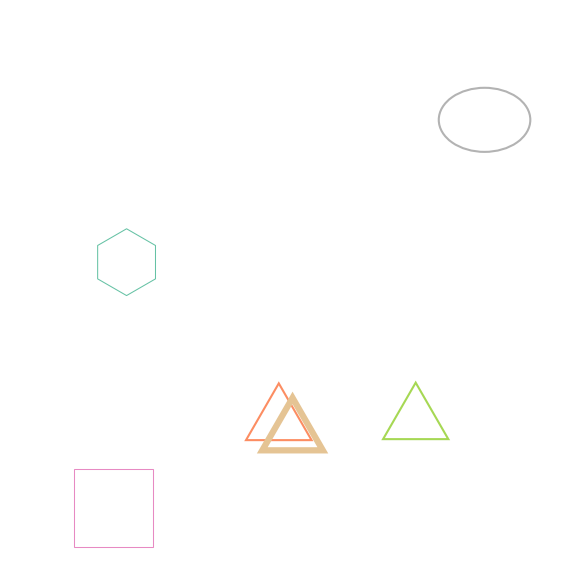[{"shape": "hexagon", "thickness": 0.5, "radius": 0.29, "center": [0.219, 0.545]}, {"shape": "triangle", "thickness": 1, "radius": 0.33, "center": [0.483, 0.27]}, {"shape": "square", "thickness": 0.5, "radius": 0.34, "center": [0.196, 0.119]}, {"shape": "triangle", "thickness": 1, "radius": 0.33, "center": [0.72, 0.271]}, {"shape": "triangle", "thickness": 3, "radius": 0.3, "center": [0.507, 0.25]}, {"shape": "oval", "thickness": 1, "radius": 0.4, "center": [0.839, 0.792]}]